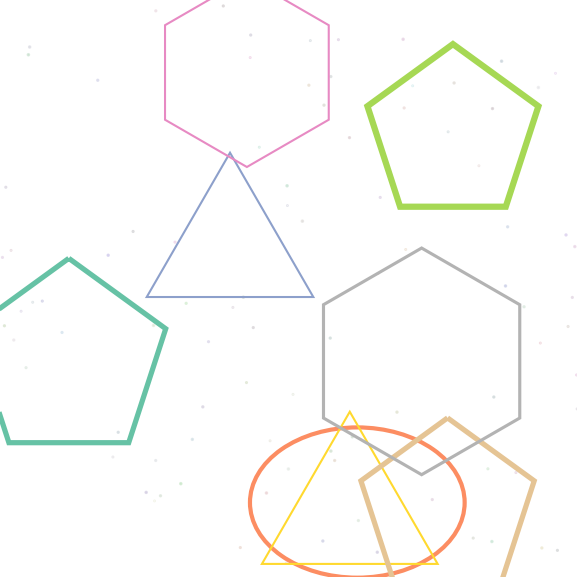[{"shape": "pentagon", "thickness": 2.5, "radius": 0.88, "center": [0.119, 0.375]}, {"shape": "oval", "thickness": 2, "radius": 0.93, "center": [0.619, 0.129]}, {"shape": "triangle", "thickness": 1, "radius": 0.83, "center": [0.398, 0.568]}, {"shape": "hexagon", "thickness": 1, "radius": 0.82, "center": [0.428, 0.874]}, {"shape": "pentagon", "thickness": 3, "radius": 0.78, "center": [0.784, 0.767]}, {"shape": "triangle", "thickness": 1, "radius": 0.88, "center": [0.606, 0.11]}, {"shape": "pentagon", "thickness": 2.5, "radius": 0.79, "center": [0.775, 0.118]}, {"shape": "hexagon", "thickness": 1.5, "radius": 0.98, "center": [0.73, 0.373]}]